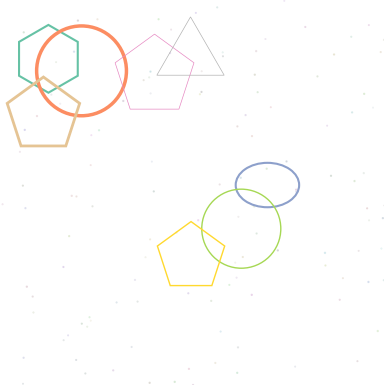[{"shape": "hexagon", "thickness": 1.5, "radius": 0.44, "center": [0.126, 0.847]}, {"shape": "circle", "thickness": 2.5, "radius": 0.58, "center": [0.212, 0.816]}, {"shape": "oval", "thickness": 1.5, "radius": 0.41, "center": [0.695, 0.519]}, {"shape": "pentagon", "thickness": 0.5, "radius": 0.54, "center": [0.401, 0.804]}, {"shape": "circle", "thickness": 1, "radius": 0.51, "center": [0.627, 0.406]}, {"shape": "pentagon", "thickness": 1, "radius": 0.46, "center": [0.496, 0.333]}, {"shape": "pentagon", "thickness": 2, "radius": 0.49, "center": [0.113, 0.701]}, {"shape": "triangle", "thickness": 0.5, "radius": 0.5, "center": [0.495, 0.855]}]